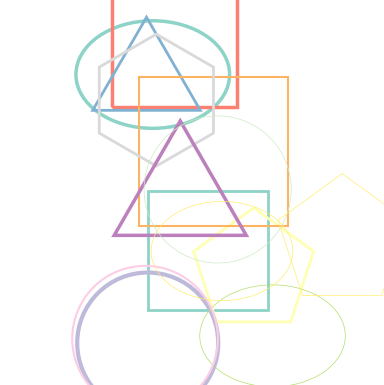[{"shape": "oval", "thickness": 2.5, "radius": 1.0, "center": [0.397, 0.806]}, {"shape": "square", "thickness": 2, "radius": 0.78, "center": [0.539, 0.349]}, {"shape": "pentagon", "thickness": 2, "radius": 0.82, "center": [0.659, 0.297]}, {"shape": "circle", "thickness": 3, "radius": 0.92, "center": [0.384, 0.109]}, {"shape": "square", "thickness": 2.5, "radius": 0.82, "center": [0.454, 0.884]}, {"shape": "triangle", "thickness": 2, "radius": 0.81, "center": [0.381, 0.794]}, {"shape": "square", "thickness": 1.5, "radius": 0.96, "center": [0.555, 0.606]}, {"shape": "oval", "thickness": 0.5, "radius": 0.95, "center": [0.708, 0.128]}, {"shape": "circle", "thickness": 1.5, "radius": 0.95, "center": [0.377, 0.12]}, {"shape": "hexagon", "thickness": 2, "radius": 0.86, "center": [0.406, 0.74]}, {"shape": "triangle", "thickness": 2.5, "radius": 0.99, "center": [0.468, 0.488]}, {"shape": "circle", "thickness": 0.5, "radius": 0.96, "center": [0.565, 0.508]}, {"shape": "oval", "thickness": 0.5, "radius": 0.92, "center": [0.577, 0.348]}, {"shape": "pentagon", "thickness": 0.5, "radius": 0.88, "center": [0.889, 0.374]}]